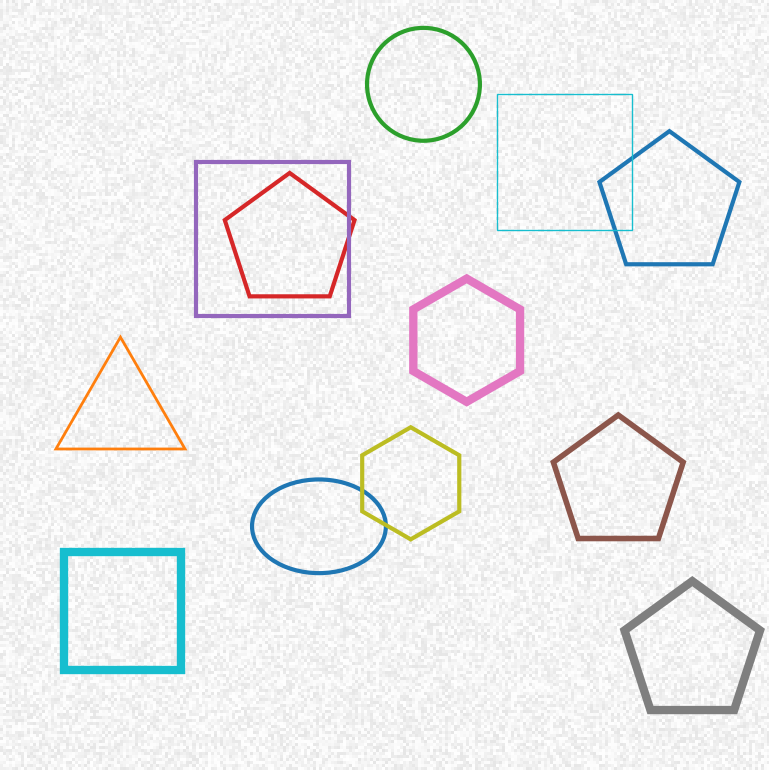[{"shape": "pentagon", "thickness": 1.5, "radius": 0.48, "center": [0.869, 0.734]}, {"shape": "oval", "thickness": 1.5, "radius": 0.43, "center": [0.414, 0.317]}, {"shape": "triangle", "thickness": 1, "radius": 0.48, "center": [0.156, 0.465]}, {"shape": "circle", "thickness": 1.5, "radius": 0.37, "center": [0.55, 0.89]}, {"shape": "pentagon", "thickness": 1.5, "radius": 0.44, "center": [0.376, 0.687]}, {"shape": "square", "thickness": 1.5, "radius": 0.5, "center": [0.354, 0.69]}, {"shape": "pentagon", "thickness": 2, "radius": 0.44, "center": [0.803, 0.372]}, {"shape": "hexagon", "thickness": 3, "radius": 0.4, "center": [0.606, 0.558]}, {"shape": "pentagon", "thickness": 3, "radius": 0.46, "center": [0.899, 0.153]}, {"shape": "hexagon", "thickness": 1.5, "radius": 0.36, "center": [0.533, 0.372]}, {"shape": "square", "thickness": 3, "radius": 0.38, "center": [0.159, 0.206]}, {"shape": "square", "thickness": 0.5, "radius": 0.44, "center": [0.733, 0.79]}]